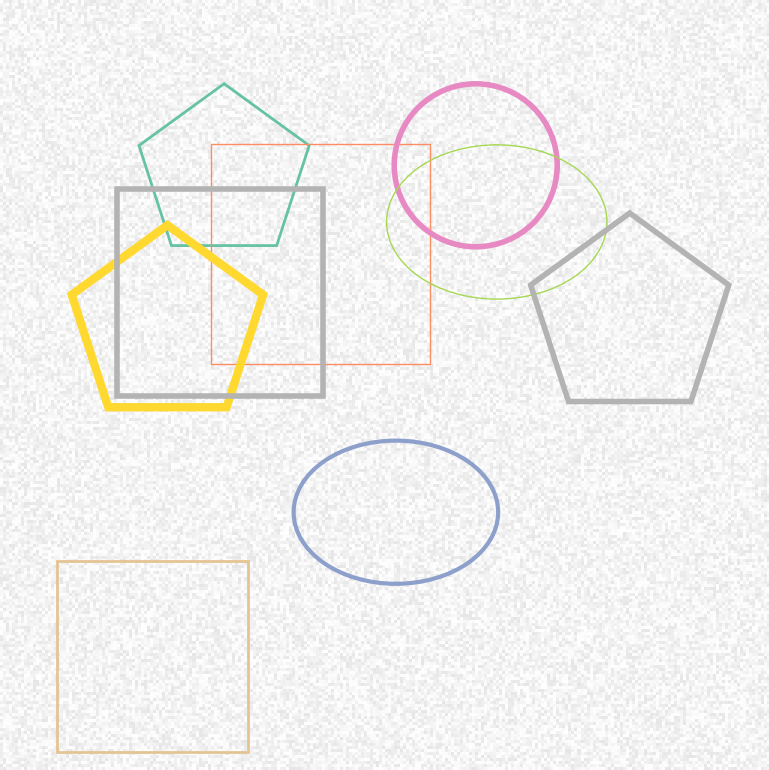[{"shape": "pentagon", "thickness": 1, "radius": 0.58, "center": [0.291, 0.775]}, {"shape": "square", "thickness": 0.5, "radius": 0.71, "center": [0.416, 0.67]}, {"shape": "oval", "thickness": 1.5, "radius": 0.66, "center": [0.514, 0.335]}, {"shape": "circle", "thickness": 2, "radius": 0.53, "center": [0.618, 0.785]}, {"shape": "oval", "thickness": 0.5, "radius": 0.72, "center": [0.645, 0.712]}, {"shape": "pentagon", "thickness": 3, "radius": 0.65, "center": [0.217, 0.577]}, {"shape": "square", "thickness": 1, "radius": 0.62, "center": [0.198, 0.148]}, {"shape": "pentagon", "thickness": 2, "radius": 0.68, "center": [0.818, 0.588]}, {"shape": "square", "thickness": 2, "radius": 0.67, "center": [0.286, 0.62]}]